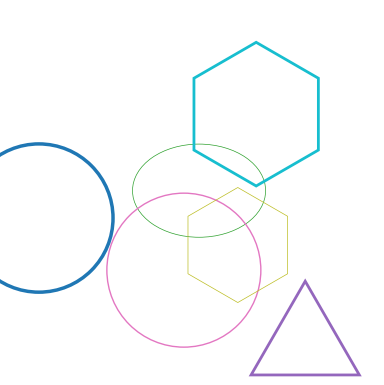[{"shape": "circle", "thickness": 2.5, "radius": 0.96, "center": [0.101, 0.434]}, {"shape": "oval", "thickness": 0.5, "radius": 0.86, "center": [0.517, 0.505]}, {"shape": "triangle", "thickness": 2, "radius": 0.81, "center": [0.793, 0.107]}, {"shape": "circle", "thickness": 1, "radius": 1.0, "center": [0.478, 0.298]}, {"shape": "hexagon", "thickness": 0.5, "radius": 0.75, "center": [0.618, 0.364]}, {"shape": "hexagon", "thickness": 2, "radius": 0.93, "center": [0.665, 0.704]}]